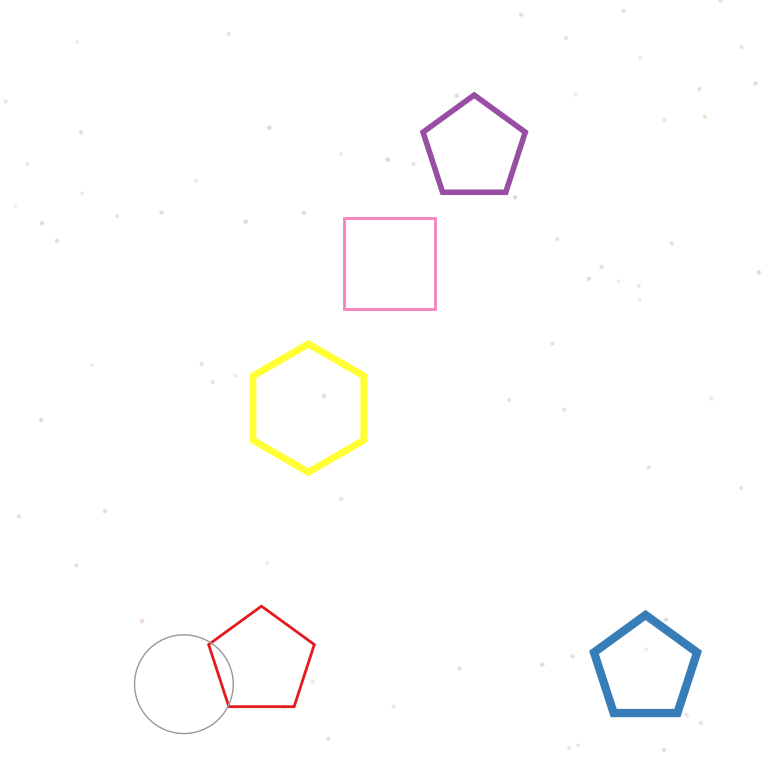[{"shape": "pentagon", "thickness": 1, "radius": 0.36, "center": [0.34, 0.141]}, {"shape": "pentagon", "thickness": 3, "radius": 0.35, "center": [0.838, 0.131]}, {"shape": "pentagon", "thickness": 2, "radius": 0.35, "center": [0.616, 0.807]}, {"shape": "hexagon", "thickness": 2.5, "radius": 0.42, "center": [0.4, 0.47]}, {"shape": "square", "thickness": 1, "radius": 0.3, "center": [0.506, 0.658]}, {"shape": "circle", "thickness": 0.5, "radius": 0.32, "center": [0.239, 0.111]}]